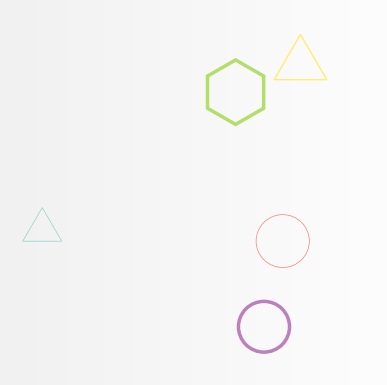[{"shape": "triangle", "thickness": 0.5, "radius": 0.29, "center": [0.109, 0.403]}, {"shape": "circle", "thickness": 0.5, "radius": 0.34, "center": [0.73, 0.374]}, {"shape": "hexagon", "thickness": 2.5, "radius": 0.42, "center": [0.608, 0.761]}, {"shape": "circle", "thickness": 2.5, "radius": 0.33, "center": [0.681, 0.151]}, {"shape": "triangle", "thickness": 1, "radius": 0.39, "center": [0.775, 0.832]}]